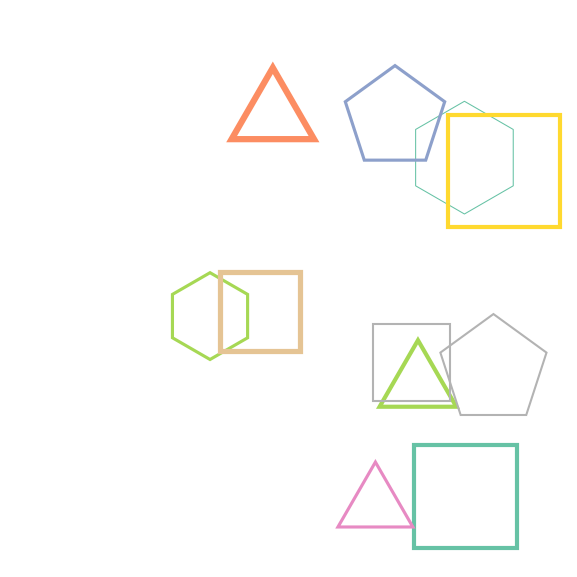[{"shape": "square", "thickness": 2, "radius": 0.44, "center": [0.806, 0.139]}, {"shape": "hexagon", "thickness": 0.5, "radius": 0.49, "center": [0.804, 0.726]}, {"shape": "triangle", "thickness": 3, "radius": 0.41, "center": [0.472, 0.799]}, {"shape": "pentagon", "thickness": 1.5, "radius": 0.45, "center": [0.684, 0.795]}, {"shape": "triangle", "thickness": 1.5, "radius": 0.37, "center": [0.65, 0.124]}, {"shape": "triangle", "thickness": 2, "radius": 0.38, "center": [0.724, 0.333]}, {"shape": "hexagon", "thickness": 1.5, "radius": 0.38, "center": [0.364, 0.452]}, {"shape": "square", "thickness": 2, "radius": 0.48, "center": [0.872, 0.703]}, {"shape": "square", "thickness": 2.5, "radius": 0.34, "center": [0.451, 0.46]}, {"shape": "square", "thickness": 1, "radius": 0.33, "center": [0.713, 0.372]}, {"shape": "pentagon", "thickness": 1, "radius": 0.48, "center": [0.854, 0.359]}]